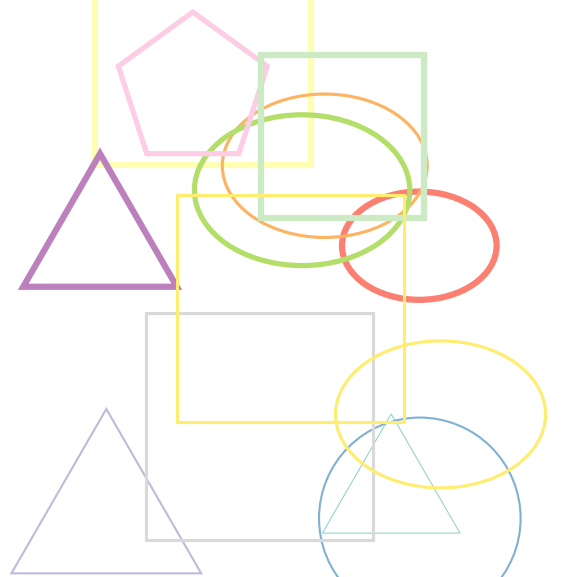[{"shape": "triangle", "thickness": 0.5, "radius": 0.69, "center": [0.677, 0.145]}, {"shape": "square", "thickness": 3, "radius": 0.93, "center": [0.352, 0.899]}, {"shape": "triangle", "thickness": 1, "radius": 0.95, "center": [0.184, 0.101]}, {"shape": "oval", "thickness": 3, "radius": 0.67, "center": [0.726, 0.574]}, {"shape": "circle", "thickness": 1, "radius": 0.87, "center": [0.727, 0.102]}, {"shape": "oval", "thickness": 1.5, "radius": 0.89, "center": [0.562, 0.712]}, {"shape": "oval", "thickness": 2.5, "radius": 0.93, "center": [0.523, 0.67]}, {"shape": "pentagon", "thickness": 2.5, "radius": 0.68, "center": [0.334, 0.843]}, {"shape": "square", "thickness": 1.5, "radius": 0.98, "center": [0.449, 0.261]}, {"shape": "triangle", "thickness": 3, "radius": 0.77, "center": [0.173, 0.579]}, {"shape": "square", "thickness": 3, "radius": 0.71, "center": [0.593, 0.763]}, {"shape": "square", "thickness": 1.5, "radius": 0.98, "center": [0.503, 0.465]}, {"shape": "oval", "thickness": 1.5, "radius": 0.91, "center": [0.763, 0.282]}]